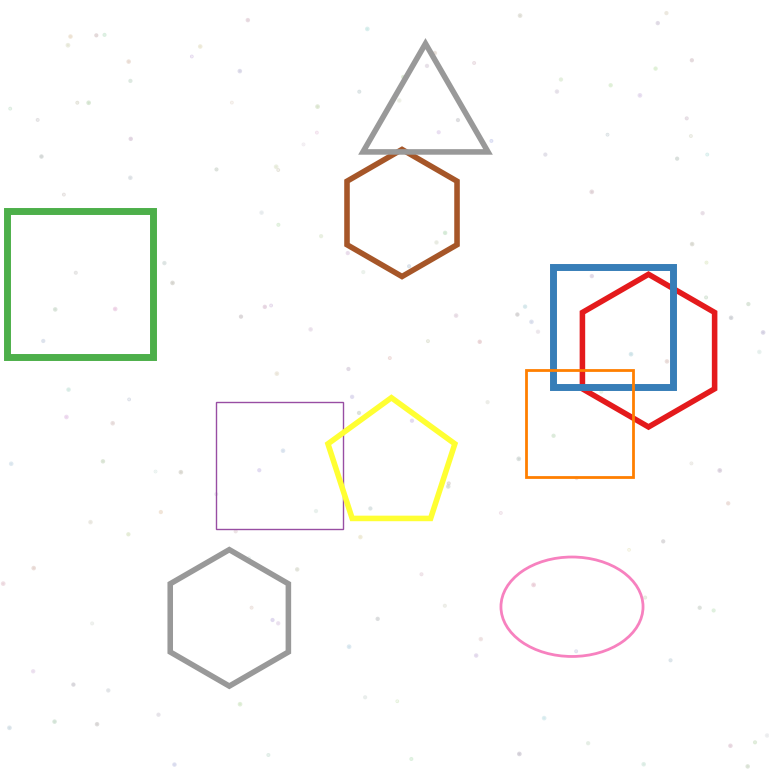[{"shape": "hexagon", "thickness": 2, "radius": 0.5, "center": [0.842, 0.545]}, {"shape": "square", "thickness": 2.5, "radius": 0.39, "center": [0.796, 0.575]}, {"shape": "square", "thickness": 2.5, "radius": 0.47, "center": [0.104, 0.632]}, {"shape": "square", "thickness": 0.5, "radius": 0.41, "center": [0.363, 0.396]}, {"shape": "square", "thickness": 1, "radius": 0.35, "center": [0.752, 0.45]}, {"shape": "pentagon", "thickness": 2, "radius": 0.43, "center": [0.508, 0.397]}, {"shape": "hexagon", "thickness": 2, "radius": 0.41, "center": [0.522, 0.723]}, {"shape": "oval", "thickness": 1, "radius": 0.46, "center": [0.743, 0.212]}, {"shape": "hexagon", "thickness": 2, "radius": 0.44, "center": [0.298, 0.198]}, {"shape": "triangle", "thickness": 2, "radius": 0.47, "center": [0.553, 0.85]}]